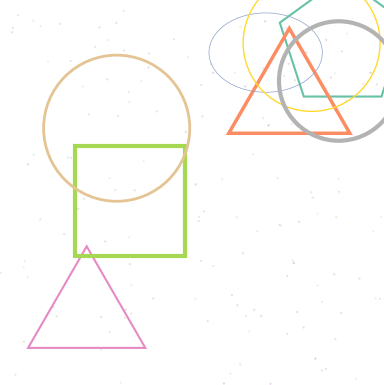[{"shape": "pentagon", "thickness": 1.5, "radius": 0.86, "center": [0.89, 0.888]}, {"shape": "triangle", "thickness": 2.5, "radius": 0.91, "center": [0.751, 0.745]}, {"shape": "oval", "thickness": 0.5, "radius": 0.74, "center": [0.69, 0.863]}, {"shape": "triangle", "thickness": 1.5, "radius": 0.88, "center": [0.225, 0.184]}, {"shape": "square", "thickness": 3, "radius": 0.72, "center": [0.337, 0.479]}, {"shape": "circle", "thickness": 1, "radius": 0.89, "center": [0.809, 0.889]}, {"shape": "circle", "thickness": 2, "radius": 0.95, "center": [0.303, 0.667]}, {"shape": "circle", "thickness": 3, "radius": 0.78, "center": [0.88, 0.79]}]